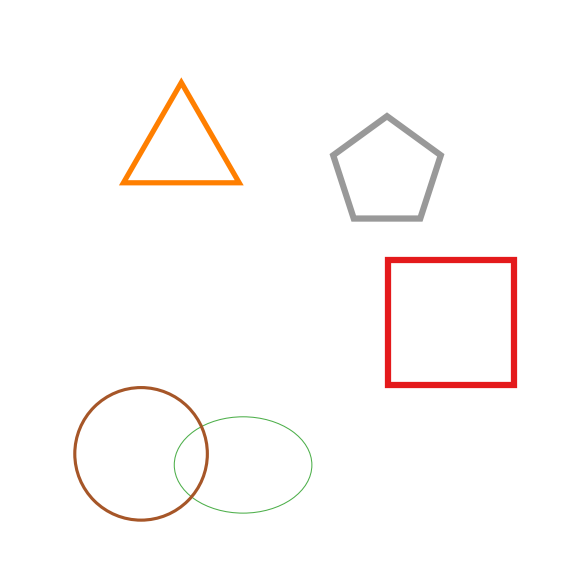[{"shape": "square", "thickness": 3, "radius": 0.54, "center": [0.781, 0.44]}, {"shape": "oval", "thickness": 0.5, "radius": 0.6, "center": [0.421, 0.194]}, {"shape": "triangle", "thickness": 2.5, "radius": 0.58, "center": [0.314, 0.74]}, {"shape": "circle", "thickness": 1.5, "radius": 0.57, "center": [0.244, 0.213]}, {"shape": "pentagon", "thickness": 3, "radius": 0.49, "center": [0.67, 0.7]}]